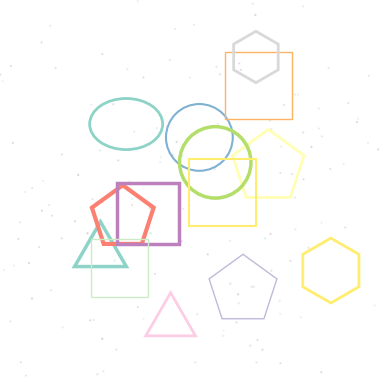[{"shape": "oval", "thickness": 2, "radius": 0.47, "center": [0.328, 0.678]}, {"shape": "triangle", "thickness": 2.5, "radius": 0.39, "center": [0.261, 0.346]}, {"shape": "pentagon", "thickness": 2, "radius": 0.49, "center": [0.697, 0.566]}, {"shape": "pentagon", "thickness": 1, "radius": 0.46, "center": [0.631, 0.247]}, {"shape": "pentagon", "thickness": 3, "radius": 0.42, "center": [0.319, 0.435]}, {"shape": "circle", "thickness": 1.5, "radius": 0.43, "center": [0.518, 0.643]}, {"shape": "square", "thickness": 1, "radius": 0.44, "center": [0.671, 0.778]}, {"shape": "circle", "thickness": 2.5, "radius": 0.46, "center": [0.559, 0.578]}, {"shape": "triangle", "thickness": 2, "radius": 0.37, "center": [0.443, 0.165]}, {"shape": "hexagon", "thickness": 2, "radius": 0.33, "center": [0.665, 0.852]}, {"shape": "square", "thickness": 2.5, "radius": 0.4, "center": [0.385, 0.445]}, {"shape": "square", "thickness": 1, "radius": 0.37, "center": [0.31, 0.304]}, {"shape": "square", "thickness": 1.5, "radius": 0.43, "center": [0.578, 0.5]}, {"shape": "hexagon", "thickness": 2, "radius": 0.42, "center": [0.859, 0.297]}]